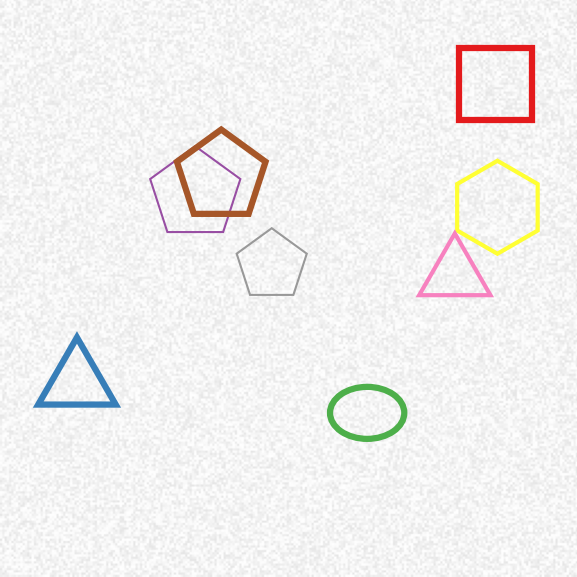[{"shape": "square", "thickness": 3, "radius": 0.32, "center": [0.858, 0.854]}, {"shape": "triangle", "thickness": 3, "radius": 0.39, "center": [0.133, 0.337]}, {"shape": "oval", "thickness": 3, "radius": 0.32, "center": [0.636, 0.284]}, {"shape": "pentagon", "thickness": 1, "radius": 0.41, "center": [0.338, 0.664]}, {"shape": "hexagon", "thickness": 2, "radius": 0.4, "center": [0.861, 0.64]}, {"shape": "pentagon", "thickness": 3, "radius": 0.4, "center": [0.383, 0.694]}, {"shape": "triangle", "thickness": 2, "radius": 0.36, "center": [0.788, 0.524]}, {"shape": "pentagon", "thickness": 1, "radius": 0.32, "center": [0.471, 0.54]}]